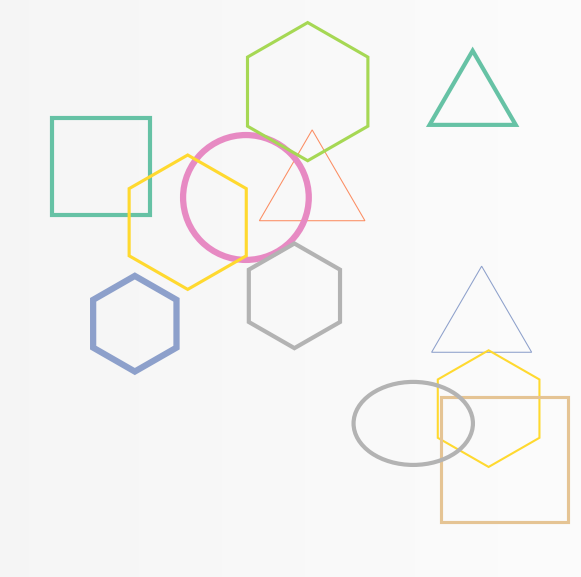[{"shape": "square", "thickness": 2, "radius": 0.42, "center": [0.173, 0.711]}, {"shape": "triangle", "thickness": 2, "radius": 0.43, "center": [0.813, 0.826]}, {"shape": "triangle", "thickness": 0.5, "radius": 0.52, "center": [0.537, 0.669]}, {"shape": "triangle", "thickness": 0.5, "radius": 0.5, "center": [0.829, 0.439]}, {"shape": "hexagon", "thickness": 3, "radius": 0.41, "center": [0.232, 0.439]}, {"shape": "circle", "thickness": 3, "radius": 0.54, "center": [0.423, 0.657]}, {"shape": "hexagon", "thickness": 1.5, "radius": 0.6, "center": [0.529, 0.84]}, {"shape": "hexagon", "thickness": 1.5, "radius": 0.58, "center": [0.323, 0.614]}, {"shape": "hexagon", "thickness": 1, "radius": 0.5, "center": [0.841, 0.292]}, {"shape": "square", "thickness": 1.5, "radius": 0.54, "center": [0.868, 0.203]}, {"shape": "oval", "thickness": 2, "radius": 0.51, "center": [0.711, 0.266]}, {"shape": "hexagon", "thickness": 2, "radius": 0.45, "center": [0.507, 0.487]}]